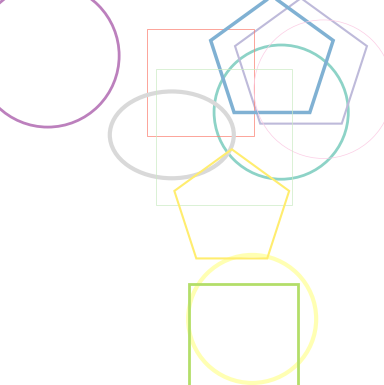[{"shape": "circle", "thickness": 2, "radius": 0.87, "center": [0.73, 0.709]}, {"shape": "circle", "thickness": 3, "radius": 0.83, "center": [0.655, 0.172]}, {"shape": "pentagon", "thickness": 1.5, "radius": 0.9, "center": [0.782, 0.825]}, {"shape": "square", "thickness": 0.5, "radius": 0.69, "center": [0.521, 0.786]}, {"shape": "pentagon", "thickness": 2.5, "radius": 0.84, "center": [0.706, 0.843]}, {"shape": "square", "thickness": 2, "radius": 0.71, "center": [0.632, 0.12]}, {"shape": "circle", "thickness": 0.5, "radius": 0.9, "center": [0.84, 0.768]}, {"shape": "oval", "thickness": 3, "radius": 0.81, "center": [0.446, 0.65]}, {"shape": "circle", "thickness": 2, "radius": 0.93, "center": [0.124, 0.855]}, {"shape": "square", "thickness": 0.5, "radius": 0.88, "center": [0.581, 0.644]}, {"shape": "pentagon", "thickness": 1.5, "radius": 0.78, "center": [0.602, 0.456]}]